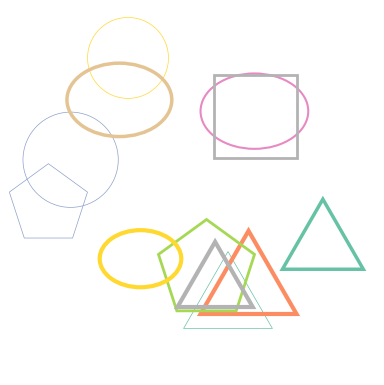[{"shape": "triangle", "thickness": 2.5, "radius": 0.61, "center": [0.839, 0.361]}, {"shape": "triangle", "thickness": 0.5, "radius": 0.67, "center": [0.592, 0.213]}, {"shape": "triangle", "thickness": 3, "radius": 0.72, "center": [0.646, 0.256]}, {"shape": "pentagon", "thickness": 0.5, "radius": 0.53, "center": [0.126, 0.468]}, {"shape": "circle", "thickness": 0.5, "radius": 0.62, "center": [0.183, 0.585]}, {"shape": "oval", "thickness": 1.5, "radius": 0.7, "center": [0.661, 0.711]}, {"shape": "pentagon", "thickness": 2, "radius": 0.66, "center": [0.536, 0.299]}, {"shape": "circle", "thickness": 0.5, "radius": 0.53, "center": [0.332, 0.85]}, {"shape": "oval", "thickness": 3, "radius": 0.53, "center": [0.365, 0.328]}, {"shape": "oval", "thickness": 2.5, "radius": 0.68, "center": [0.31, 0.741]}, {"shape": "square", "thickness": 2, "radius": 0.54, "center": [0.663, 0.697]}, {"shape": "triangle", "thickness": 3, "radius": 0.56, "center": [0.559, 0.259]}]